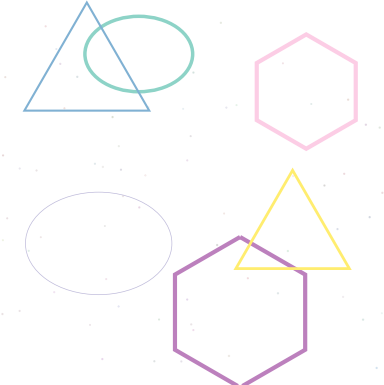[{"shape": "oval", "thickness": 2.5, "radius": 0.7, "center": [0.36, 0.86]}, {"shape": "oval", "thickness": 0.5, "radius": 0.95, "center": [0.256, 0.368]}, {"shape": "triangle", "thickness": 1.5, "radius": 0.94, "center": [0.226, 0.806]}, {"shape": "hexagon", "thickness": 3, "radius": 0.74, "center": [0.795, 0.762]}, {"shape": "hexagon", "thickness": 3, "radius": 0.98, "center": [0.624, 0.189]}, {"shape": "triangle", "thickness": 2, "radius": 0.85, "center": [0.76, 0.387]}]